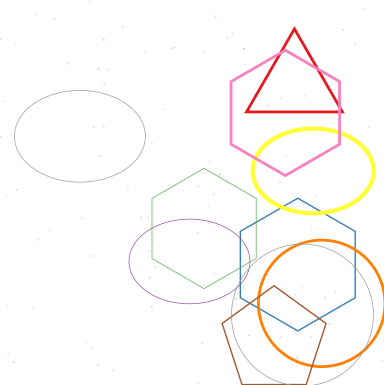[{"shape": "triangle", "thickness": 2, "radius": 0.72, "center": [0.765, 0.781]}, {"shape": "hexagon", "thickness": 1, "radius": 0.86, "center": [0.773, 0.313]}, {"shape": "hexagon", "thickness": 0.5, "radius": 0.78, "center": [0.53, 0.407]}, {"shape": "oval", "thickness": 0.5, "radius": 0.79, "center": [0.492, 0.321]}, {"shape": "circle", "thickness": 2, "radius": 0.82, "center": [0.836, 0.212]}, {"shape": "oval", "thickness": 3, "radius": 0.79, "center": [0.813, 0.556]}, {"shape": "pentagon", "thickness": 1, "radius": 0.71, "center": [0.712, 0.116]}, {"shape": "hexagon", "thickness": 2, "radius": 0.81, "center": [0.741, 0.707]}, {"shape": "circle", "thickness": 0.5, "radius": 0.92, "center": [0.786, 0.182]}, {"shape": "oval", "thickness": 0.5, "radius": 0.85, "center": [0.208, 0.646]}]